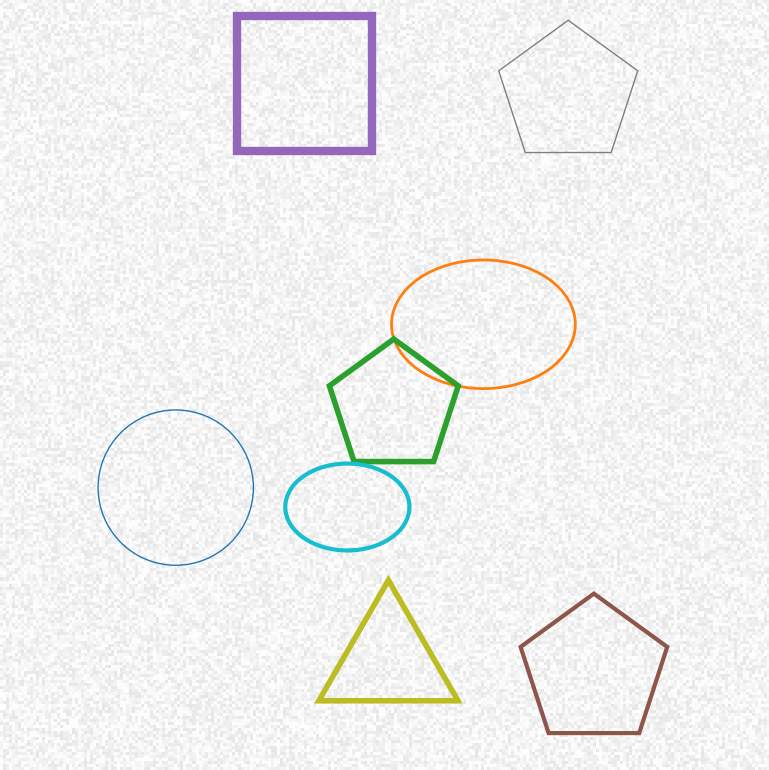[{"shape": "circle", "thickness": 0.5, "radius": 0.5, "center": [0.228, 0.367]}, {"shape": "oval", "thickness": 1, "radius": 0.6, "center": [0.628, 0.579]}, {"shape": "pentagon", "thickness": 2, "radius": 0.44, "center": [0.511, 0.472]}, {"shape": "square", "thickness": 3, "radius": 0.44, "center": [0.396, 0.892]}, {"shape": "pentagon", "thickness": 1.5, "radius": 0.5, "center": [0.771, 0.129]}, {"shape": "pentagon", "thickness": 0.5, "radius": 0.47, "center": [0.738, 0.879]}, {"shape": "triangle", "thickness": 2, "radius": 0.52, "center": [0.504, 0.142]}, {"shape": "oval", "thickness": 1.5, "radius": 0.4, "center": [0.451, 0.342]}]